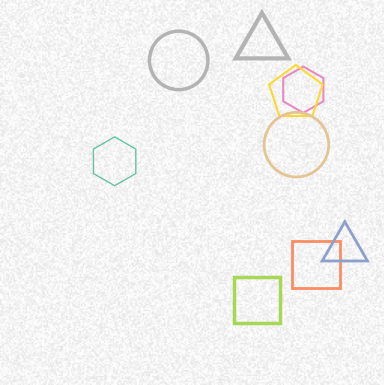[{"shape": "hexagon", "thickness": 1, "radius": 0.32, "center": [0.298, 0.581]}, {"shape": "square", "thickness": 2, "radius": 0.31, "center": [0.821, 0.313]}, {"shape": "triangle", "thickness": 2, "radius": 0.34, "center": [0.896, 0.356]}, {"shape": "hexagon", "thickness": 1.5, "radius": 0.3, "center": [0.788, 0.767]}, {"shape": "square", "thickness": 2.5, "radius": 0.3, "center": [0.668, 0.22]}, {"shape": "pentagon", "thickness": 1.5, "radius": 0.37, "center": [0.769, 0.758]}, {"shape": "circle", "thickness": 2, "radius": 0.42, "center": [0.77, 0.624]}, {"shape": "triangle", "thickness": 3, "radius": 0.39, "center": [0.681, 0.888]}, {"shape": "circle", "thickness": 2.5, "radius": 0.38, "center": [0.464, 0.843]}]